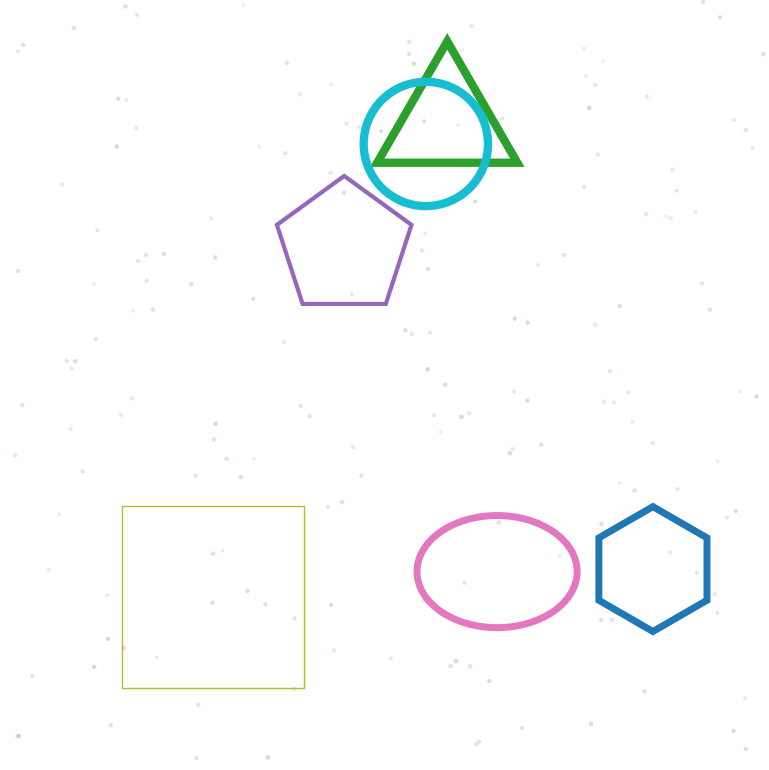[{"shape": "hexagon", "thickness": 2.5, "radius": 0.41, "center": [0.848, 0.261]}, {"shape": "triangle", "thickness": 3, "radius": 0.53, "center": [0.581, 0.841]}, {"shape": "pentagon", "thickness": 1.5, "radius": 0.46, "center": [0.447, 0.68]}, {"shape": "oval", "thickness": 2.5, "radius": 0.52, "center": [0.646, 0.258]}, {"shape": "square", "thickness": 0.5, "radius": 0.59, "center": [0.277, 0.224]}, {"shape": "circle", "thickness": 3, "radius": 0.4, "center": [0.553, 0.813]}]